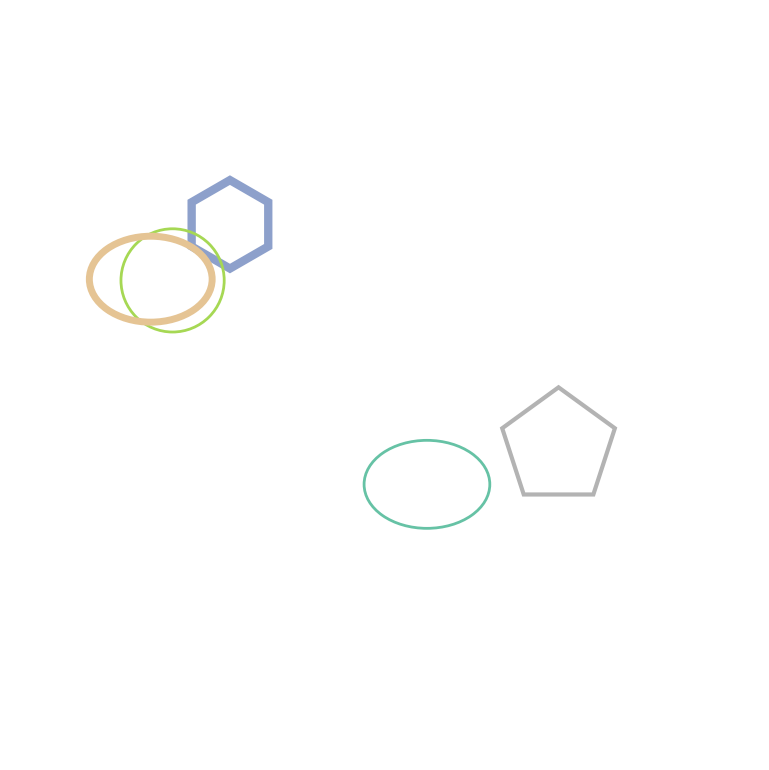[{"shape": "oval", "thickness": 1, "radius": 0.41, "center": [0.554, 0.371]}, {"shape": "hexagon", "thickness": 3, "radius": 0.29, "center": [0.299, 0.709]}, {"shape": "circle", "thickness": 1, "radius": 0.34, "center": [0.224, 0.636]}, {"shape": "oval", "thickness": 2.5, "radius": 0.4, "center": [0.196, 0.637]}, {"shape": "pentagon", "thickness": 1.5, "radius": 0.38, "center": [0.725, 0.42]}]